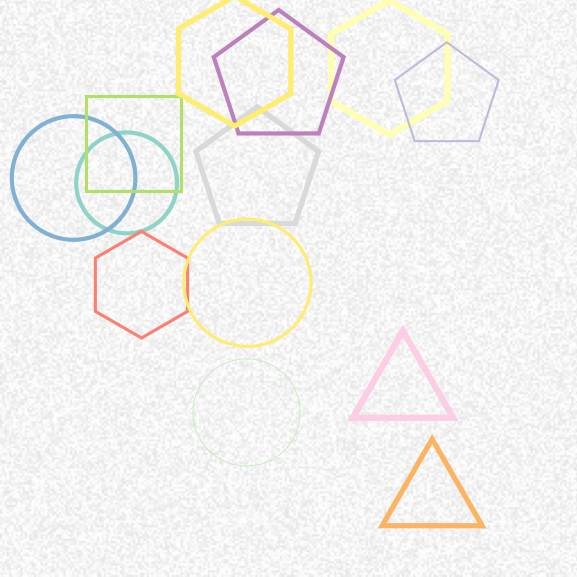[{"shape": "circle", "thickness": 2, "radius": 0.44, "center": [0.219, 0.682]}, {"shape": "hexagon", "thickness": 3, "radius": 0.58, "center": [0.674, 0.882]}, {"shape": "pentagon", "thickness": 1, "radius": 0.47, "center": [0.774, 0.831]}, {"shape": "hexagon", "thickness": 1.5, "radius": 0.46, "center": [0.245, 0.506]}, {"shape": "circle", "thickness": 2, "radius": 0.54, "center": [0.127, 0.691]}, {"shape": "triangle", "thickness": 2.5, "radius": 0.5, "center": [0.748, 0.139]}, {"shape": "square", "thickness": 1.5, "radius": 0.41, "center": [0.231, 0.751]}, {"shape": "triangle", "thickness": 3, "radius": 0.5, "center": [0.698, 0.326]}, {"shape": "pentagon", "thickness": 2.5, "radius": 0.56, "center": [0.445, 0.702]}, {"shape": "pentagon", "thickness": 2, "radius": 0.59, "center": [0.483, 0.864]}, {"shape": "circle", "thickness": 0.5, "radius": 0.46, "center": [0.427, 0.285]}, {"shape": "circle", "thickness": 1.5, "radius": 0.55, "center": [0.428, 0.51]}, {"shape": "hexagon", "thickness": 2.5, "radius": 0.56, "center": [0.406, 0.893]}]